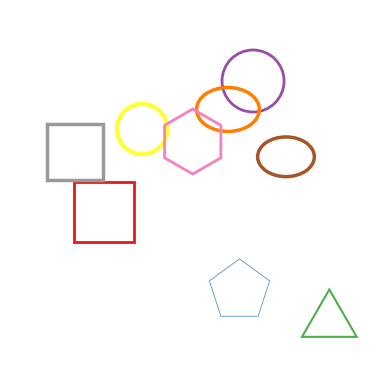[{"shape": "square", "thickness": 2, "radius": 0.39, "center": [0.27, 0.449]}, {"shape": "pentagon", "thickness": 0.5, "radius": 0.41, "center": [0.622, 0.245]}, {"shape": "triangle", "thickness": 1.5, "radius": 0.41, "center": [0.855, 0.166]}, {"shape": "circle", "thickness": 2, "radius": 0.4, "center": [0.657, 0.79]}, {"shape": "oval", "thickness": 2.5, "radius": 0.41, "center": [0.592, 0.716]}, {"shape": "circle", "thickness": 3, "radius": 0.33, "center": [0.369, 0.665]}, {"shape": "oval", "thickness": 2.5, "radius": 0.37, "center": [0.743, 0.593]}, {"shape": "hexagon", "thickness": 2, "radius": 0.42, "center": [0.501, 0.632]}, {"shape": "square", "thickness": 2.5, "radius": 0.36, "center": [0.194, 0.604]}]